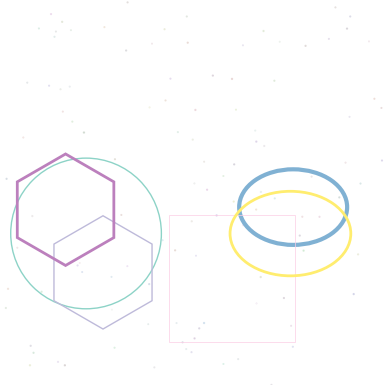[{"shape": "circle", "thickness": 1, "radius": 0.98, "center": [0.223, 0.394]}, {"shape": "hexagon", "thickness": 1, "radius": 0.74, "center": [0.268, 0.292]}, {"shape": "oval", "thickness": 3, "radius": 0.7, "center": [0.761, 0.462]}, {"shape": "square", "thickness": 0.5, "radius": 0.82, "center": [0.602, 0.276]}, {"shape": "hexagon", "thickness": 2, "radius": 0.72, "center": [0.17, 0.455]}, {"shape": "oval", "thickness": 2, "radius": 0.78, "center": [0.754, 0.393]}]